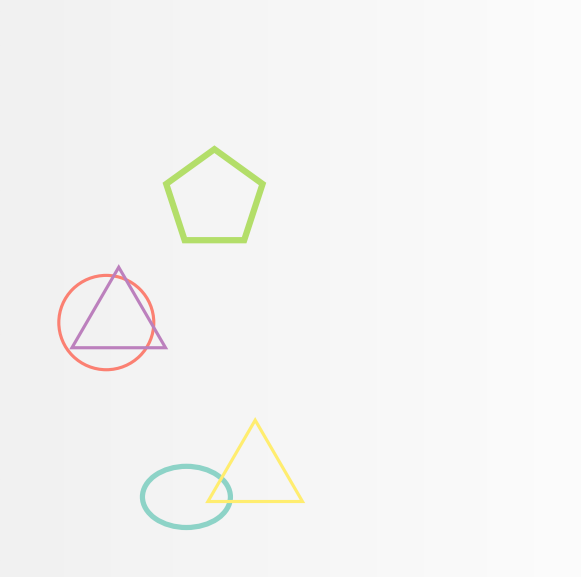[{"shape": "oval", "thickness": 2.5, "radius": 0.38, "center": [0.321, 0.139]}, {"shape": "circle", "thickness": 1.5, "radius": 0.41, "center": [0.183, 0.441]}, {"shape": "pentagon", "thickness": 3, "radius": 0.44, "center": [0.369, 0.654]}, {"shape": "triangle", "thickness": 1.5, "radius": 0.46, "center": [0.204, 0.443]}, {"shape": "triangle", "thickness": 1.5, "radius": 0.47, "center": [0.439, 0.178]}]